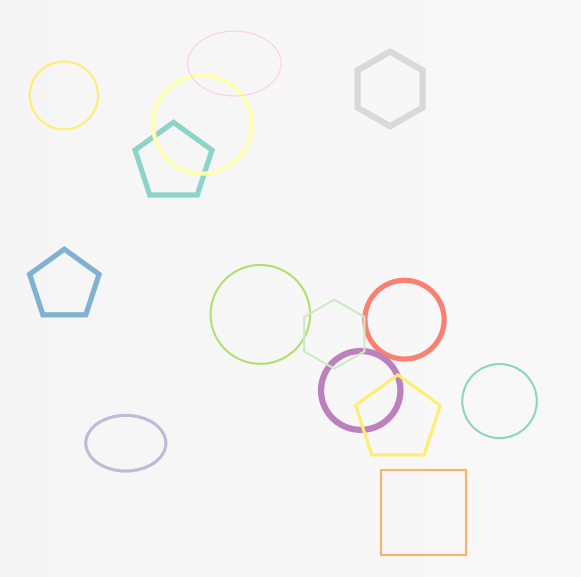[{"shape": "circle", "thickness": 1, "radius": 0.32, "center": [0.859, 0.305]}, {"shape": "pentagon", "thickness": 2.5, "radius": 0.35, "center": [0.298, 0.718]}, {"shape": "circle", "thickness": 2, "radius": 0.42, "center": [0.348, 0.784]}, {"shape": "oval", "thickness": 1.5, "radius": 0.34, "center": [0.216, 0.232]}, {"shape": "circle", "thickness": 2.5, "radius": 0.34, "center": [0.696, 0.446]}, {"shape": "pentagon", "thickness": 2.5, "radius": 0.31, "center": [0.111, 0.505]}, {"shape": "square", "thickness": 1, "radius": 0.37, "center": [0.729, 0.112]}, {"shape": "circle", "thickness": 1, "radius": 0.43, "center": [0.448, 0.455]}, {"shape": "oval", "thickness": 0.5, "radius": 0.4, "center": [0.403, 0.889]}, {"shape": "hexagon", "thickness": 3, "radius": 0.32, "center": [0.671, 0.845]}, {"shape": "circle", "thickness": 3, "radius": 0.34, "center": [0.621, 0.323]}, {"shape": "hexagon", "thickness": 1, "radius": 0.3, "center": [0.575, 0.421]}, {"shape": "circle", "thickness": 1, "radius": 0.29, "center": [0.11, 0.834]}, {"shape": "pentagon", "thickness": 1.5, "radius": 0.38, "center": [0.685, 0.273]}]